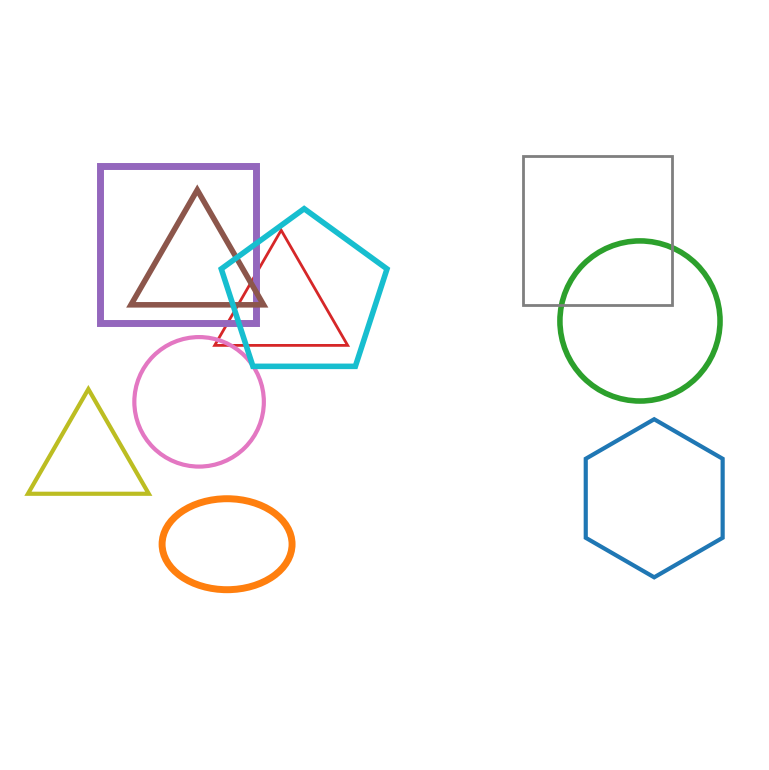[{"shape": "hexagon", "thickness": 1.5, "radius": 0.51, "center": [0.85, 0.353]}, {"shape": "oval", "thickness": 2.5, "radius": 0.42, "center": [0.295, 0.293]}, {"shape": "circle", "thickness": 2, "radius": 0.52, "center": [0.831, 0.583]}, {"shape": "triangle", "thickness": 1, "radius": 0.5, "center": [0.365, 0.601]}, {"shape": "square", "thickness": 2.5, "radius": 0.51, "center": [0.231, 0.682]}, {"shape": "triangle", "thickness": 2, "radius": 0.5, "center": [0.256, 0.654]}, {"shape": "circle", "thickness": 1.5, "radius": 0.42, "center": [0.259, 0.478]}, {"shape": "square", "thickness": 1, "radius": 0.48, "center": [0.776, 0.701]}, {"shape": "triangle", "thickness": 1.5, "radius": 0.45, "center": [0.115, 0.404]}, {"shape": "pentagon", "thickness": 2, "radius": 0.57, "center": [0.395, 0.616]}]